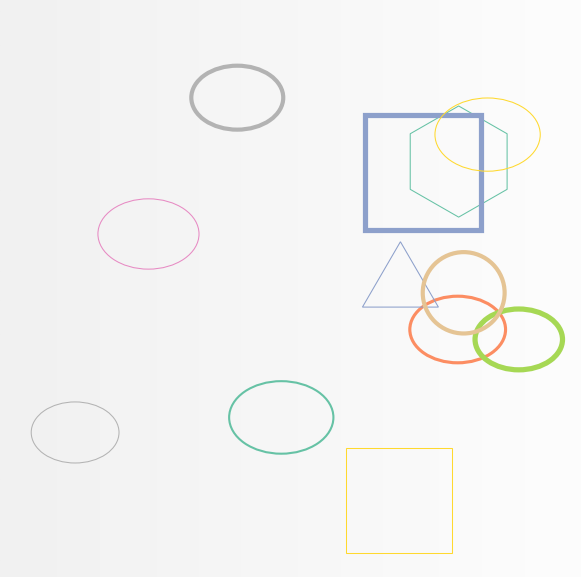[{"shape": "oval", "thickness": 1, "radius": 0.45, "center": [0.484, 0.276]}, {"shape": "hexagon", "thickness": 0.5, "radius": 0.48, "center": [0.789, 0.719]}, {"shape": "oval", "thickness": 1.5, "radius": 0.41, "center": [0.787, 0.429]}, {"shape": "triangle", "thickness": 0.5, "radius": 0.38, "center": [0.689, 0.505]}, {"shape": "square", "thickness": 2.5, "radius": 0.5, "center": [0.727, 0.701]}, {"shape": "oval", "thickness": 0.5, "radius": 0.43, "center": [0.255, 0.594]}, {"shape": "oval", "thickness": 2.5, "radius": 0.38, "center": [0.893, 0.411]}, {"shape": "square", "thickness": 0.5, "radius": 0.46, "center": [0.686, 0.132]}, {"shape": "oval", "thickness": 0.5, "radius": 0.45, "center": [0.839, 0.766]}, {"shape": "circle", "thickness": 2, "radius": 0.35, "center": [0.798, 0.492]}, {"shape": "oval", "thickness": 0.5, "radius": 0.38, "center": [0.129, 0.25]}, {"shape": "oval", "thickness": 2, "radius": 0.4, "center": [0.408, 0.83]}]